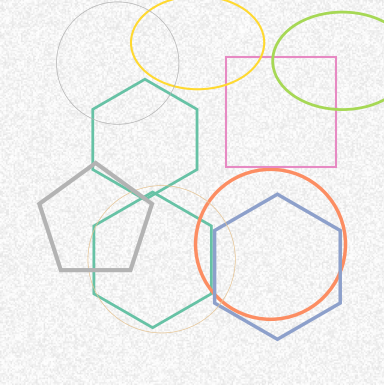[{"shape": "hexagon", "thickness": 2, "radius": 0.88, "center": [0.396, 0.325]}, {"shape": "hexagon", "thickness": 2, "radius": 0.78, "center": [0.376, 0.638]}, {"shape": "circle", "thickness": 2.5, "radius": 0.97, "center": [0.703, 0.365]}, {"shape": "hexagon", "thickness": 2.5, "radius": 0.94, "center": [0.721, 0.307]}, {"shape": "square", "thickness": 1.5, "radius": 0.71, "center": [0.73, 0.709]}, {"shape": "oval", "thickness": 2, "radius": 0.9, "center": [0.889, 0.842]}, {"shape": "oval", "thickness": 1.5, "radius": 0.87, "center": [0.513, 0.889]}, {"shape": "circle", "thickness": 0.5, "radius": 0.96, "center": [0.42, 0.327]}, {"shape": "pentagon", "thickness": 3, "radius": 0.77, "center": [0.248, 0.423]}, {"shape": "circle", "thickness": 0.5, "radius": 0.79, "center": [0.306, 0.836]}]